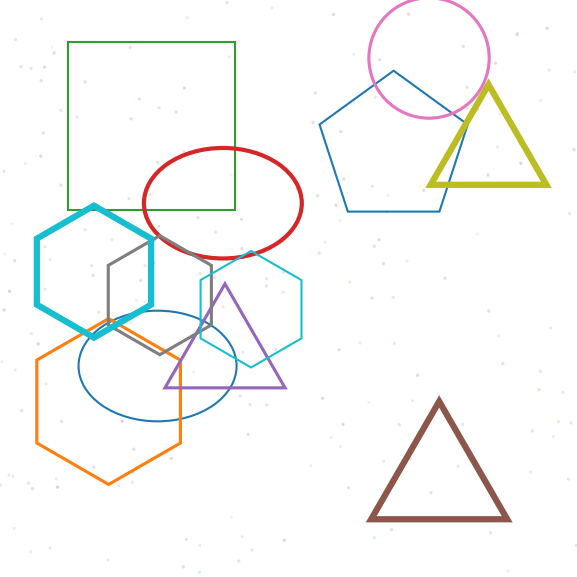[{"shape": "oval", "thickness": 1, "radius": 0.68, "center": [0.273, 0.365]}, {"shape": "pentagon", "thickness": 1, "radius": 0.67, "center": [0.682, 0.742]}, {"shape": "hexagon", "thickness": 1.5, "radius": 0.72, "center": [0.188, 0.304]}, {"shape": "square", "thickness": 1, "radius": 0.73, "center": [0.262, 0.781]}, {"shape": "oval", "thickness": 2, "radius": 0.68, "center": [0.386, 0.647]}, {"shape": "triangle", "thickness": 1.5, "radius": 0.6, "center": [0.39, 0.388]}, {"shape": "triangle", "thickness": 3, "radius": 0.68, "center": [0.761, 0.168]}, {"shape": "circle", "thickness": 1.5, "radius": 0.52, "center": [0.743, 0.899]}, {"shape": "hexagon", "thickness": 1.5, "radius": 0.52, "center": [0.277, 0.488]}, {"shape": "triangle", "thickness": 3, "radius": 0.58, "center": [0.846, 0.737]}, {"shape": "hexagon", "thickness": 1, "radius": 0.5, "center": [0.435, 0.464]}, {"shape": "hexagon", "thickness": 3, "radius": 0.57, "center": [0.163, 0.529]}]